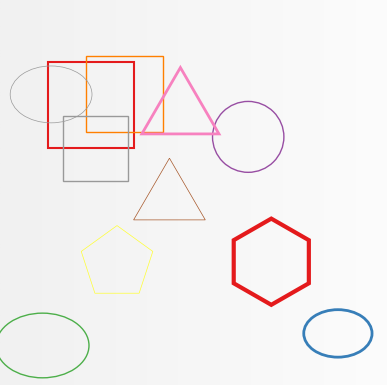[{"shape": "hexagon", "thickness": 3, "radius": 0.56, "center": [0.7, 0.32]}, {"shape": "square", "thickness": 1.5, "radius": 0.56, "center": [0.235, 0.727]}, {"shape": "oval", "thickness": 2, "radius": 0.44, "center": [0.872, 0.134]}, {"shape": "oval", "thickness": 1, "radius": 0.6, "center": [0.11, 0.103]}, {"shape": "circle", "thickness": 1, "radius": 0.46, "center": [0.641, 0.644]}, {"shape": "square", "thickness": 1, "radius": 0.5, "center": [0.32, 0.755]}, {"shape": "pentagon", "thickness": 0.5, "radius": 0.49, "center": [0.302, 0.317]}, {"shape": "triangle", "thickness": 0.5, "radius": 0.53, "center": [0.437, 0.482]}, {"shape": "triangle", "thickness": 2, "radius": 0.57, "center": [0.466, 0.71]}, {"shape": "square", "thickness": 1, "radius": 0.42, "center": [0.246, 0.614]}, {"shape": "oval", "thickness": 0.5, "radius": 0.53, "center": [0.132, 0.755]}]